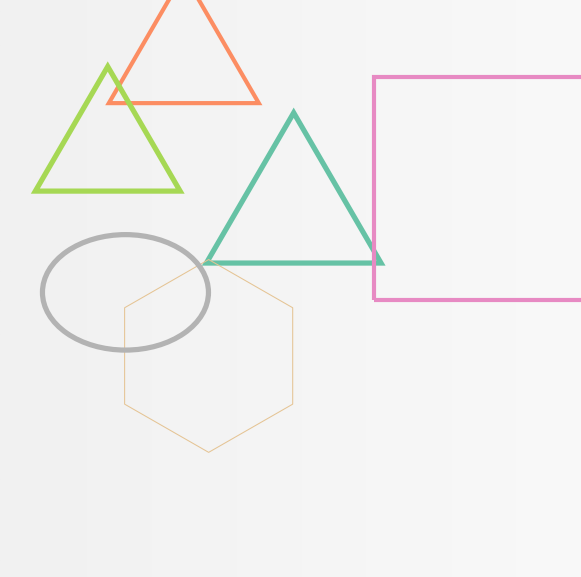[{"shape": "triangle", "thickness": 2.5, "radius": 0.87, "center": [0.505, 0.63]}, {"shape": "triangle", "thickness": 2, "radius": 0.74, "center": [0.316, 0.895]}, {"shape": "square", "thickness": 2, "radius": 0.97, "center": [0.837, 0.672]}, {"shape": "triangle", "thickness": 2.5, "radius": 0.72, "center": [0.185, 0.74]}, {"shape": "hexagon", "thickness": 0.5, "radius": 0.83, "center": [0.359, 0.383]}, {"shape": "oval", "thickness": 2.5, "radius": 0.71, "center": [0.216, 0.493]}]